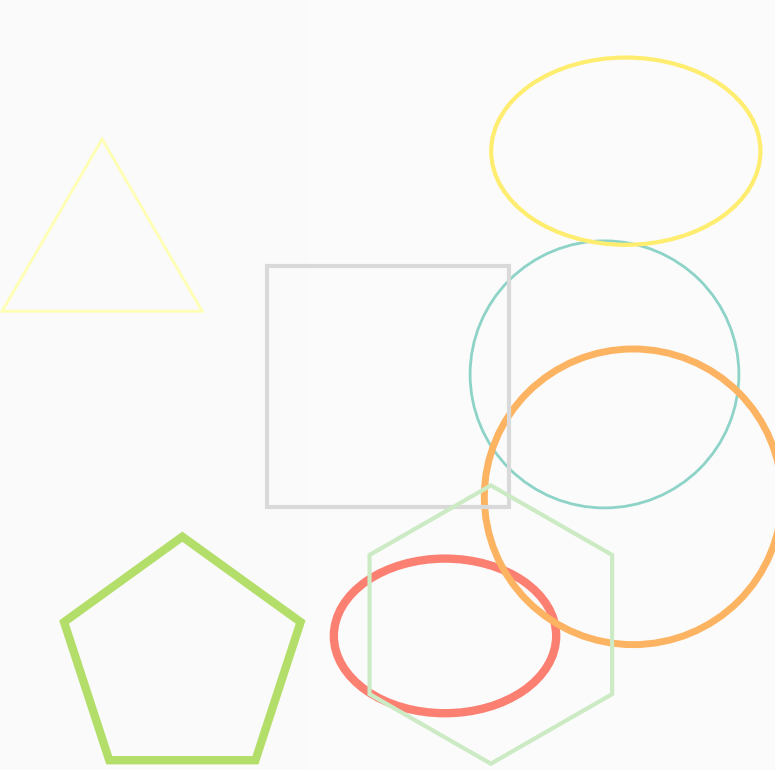[{"shape": "circle", "thickness": 1, "radius": 0.87, "center": [0.78, 0.514]}, {"shape": "triangle", "thickness": 1, "radius": 0.75, "center": [0.132, 0.67]}, {"shape": "oval", "thickness": 3, "radius": 0.72, "center": [0.574, 0.174]}, {"shape": "circle", "thickness": 2.5, "radius": 0.96, "center": [0.817, 0.355]}, {"shape": "pentagon", "thickness": 3, "radius": 0.8, "center": [0.235, 0.143]}, {"shape": "square", "thickness": 1.5, "radius": 0.78, "center": [0.5, 0.498]}, {"shape": "hexagon", "thickness": 1.5, "radius": 0.9, "center": [0.633, 0.189]}, {"shape": "oval", "thickness": 1.5, "radius": 0.87, "center": [0.808, 0.804]}]